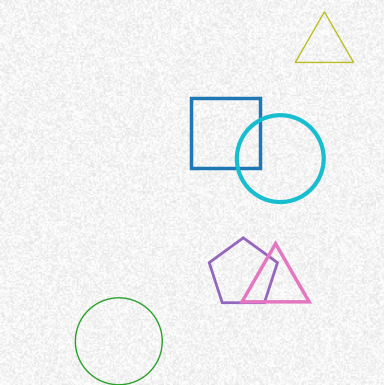[{"shape": "square", "thickness": 2.5, "radius": 0.45, "center": [0.586, 0.655]}, {"shape": "circle", "thickness": 1, "radius": 0.56, "center": [0.309, 0.114]}, {"shape": "pentagon", "thickness": 2, "radius": 0.47, "center": [0.632, 0.289]}, {"shape": "triangle", "thickness": 2.5, "radius": 0.5, "center": [0.716, 0.266]}, {"shape": "triangle", "thickness": 1, "radius": 0.44, "center": [0.843, 0.882]}, {"shape": "circle", "thickness": 3, "radius": 0.56, "center": [0.728, 0.588]}]